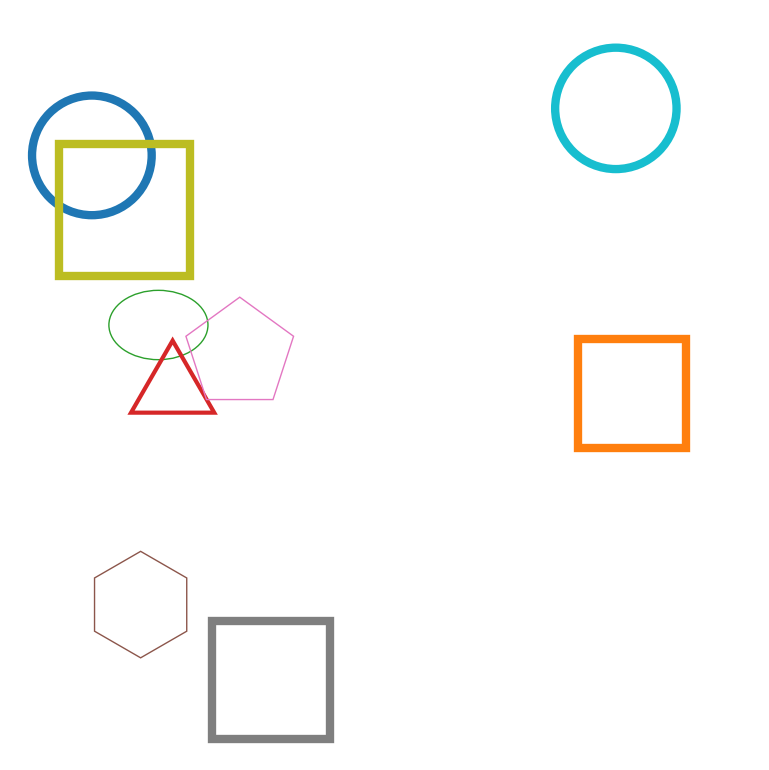[{"shape": "circle", "thickness": 3, "radius": 0.39, "center": [0.119, 0.798]}, {"shape": "square", "thickness": 3, "radius": 0.35, "center": [0.821, 0.489]}, {"shape": "oval", "thickness": 0.5, "radius": 0.32, "center": [0.206, 0.578]}, {"shape": "triangle", "thickness": 1.5, "radius": 0.31, "center": [0.224, 0.495]}, {"shape": "hexagon", "thickness": 0.5, "radius": 0.35, "center": [0.183, 0.215]}, {"shape": "pentagon", "thickness": 0.5, "radius": 0.37, "center": [0.311, 0.541]}, {"shape": "square", "thickness": 3, "radius": 0.38, "center": [0.351, 0.117]}, {"shape": "square", "thickness": 3, "radius": 0.43, "center": [0.162, 0.727]}, {"shape": "circle", "thickness": 3, "radius": 0.39, "center": [0.8, 0.859]}]